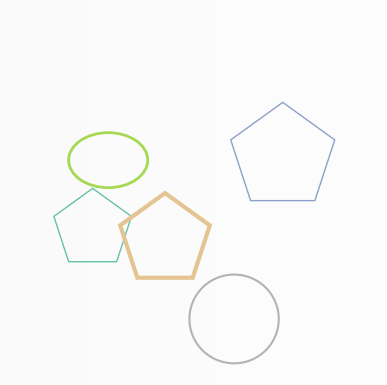[{"shape": "pentagon", "thickness": 1, "radius": 0.53, "center": [0.239, 0.405]}, {"shape": "pentagon", "thickness": 1, "radius": 0.71, "center": [0.73, 0.593]}, {"shape": "oval", "thickness": 2, "radius": 0.51, "center": [0.279, 0.584]}, {"shape": "pentagon", "thickness": 3, "radius": 0.61, "center": [0.426, 0.377]}, {"shape": "circle", "thickness": 1.5, "radius": 0.58, "center": [0.604, 0.172]}]